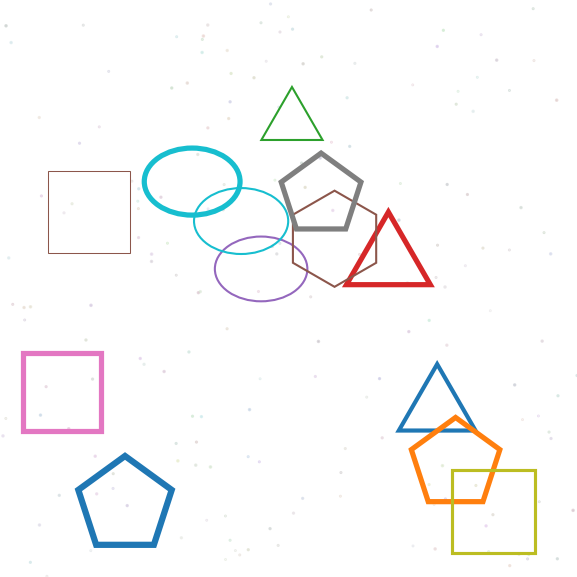[{"shape": "triangle", "thickness": 2, "radius": 0.38, "center": [0.757, 0.292]}, {"shape": "pentagon", "thickness": 3, "radius": 0.43, "center": [0.216, 0.125]}, {"shape": "pentagon", "thickness": 2.5, "radius": 0.4, "center": [0.789, 0.196]}, {"shape": "triangle", "thickness": 1, "radius": 0.31, "center": [0.506, 0.787]}, {"shape": "triangle", "thickness": 2.5, "radius": 0.42, "center": [0.673, 0.548]}, {"shape": "oval", "thickness": 1, "radius": 0.4, "center": [0.452, 0.533]}, {"shape": "hexagon", "thickness": 1, "radius": 0.42, "center": [0.579, 0.586]}, {"shape": "square", "thickness": 0.5, "radius": 0.35, "center": [0.155, 0.632]}, {"shape": "square", "thickness": 2.5, "radius": 0.34, "center": [0.107, 0.321]}, {"shape": "pentagon", "thickness": 2.5, "radius": 0.36, "center": [0.556, 0.661]}, {"shape": "square", "thickness": 1.5, "radius": 0.36, "center": [0.855, 0.114]}, {"shape": "oval", "thickness": 1, "radius": 0.41, "center": [0.418, 0.616]}, {"shape": "oval", "thickness": 2.5, "radius": 0.41, "center": [0.333, 0.685]}]